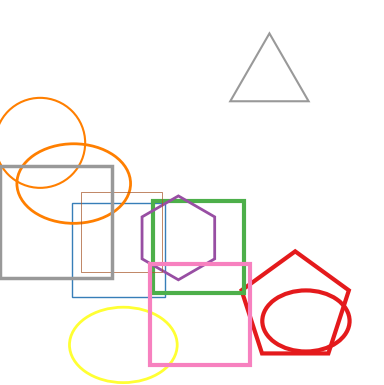[{"shape": "pentagon", "thickness": 3, "radius": 0.73, "center": [0.767, 0.201]}, {"shape": "oval", "thickness": 3, "radius": 0.57, "center": [0.795, 0.166]}, {"shape": "square", "thickness": 1, "radius": 0.61, "center": [0.308, 0.351]}, {"shape": "square", "thickness": 3, "radius": 0.59, "center": [0.515, 0.359]}, {"shape": "hexagon", "thickness": 2, "radius": 0.54, "center": [0.463, 0.382]}, {"shape": "oval", "thickness": 2, "radius": 0.74, "center": [0.191, 0.523]}, {"shape": "circle", "thickness": 1.5, "radius": 0.58, "center": [0.104, 0.629]}, {"shape": "oval", "thickness": 2, "radius": 0.7, "center": [0.32, 0.104]}, {"shape": "square", "thickness": 0.5, "radius": 0.52, "center": [0.316, 0.398]}, {"shape": "square", "thickness": 3, "radius": 0.65, "center": [0.52, 0.183]}, {"shape": "square", "thickness": 2.5, "radius": 0.73, "center": [0.146, 0.422]}, {"shape": "triangle", "thickness": 1.5, "radius": 0.59, "center": [0.7, 0.796]}]